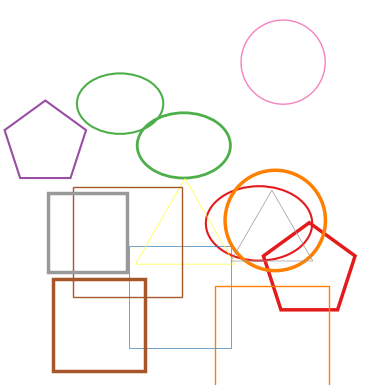[{"shape": "pentagon", "thickness": 2.5, "radius": 0.63, "center": [0.803, 0.296]}, {"shape": "oval", "thickness": 1.5, "radius": 0.69, "center": [0.673, 0.42]}, {"shape": "square", "thickness": 0.5, "radius": 0.66, "center": [0.467, 0.229]}, {"shape": "oval", "thickness": 2, "radius": 0.61, "center": [0.477, 0.622]}, {"shape": "oval", "thickness": 1.5, "radius": 0.56, "center": [0.312, 0.731]}, {"shape": "pentagon", "thickness": 1.5, "radius": 0.56, "center": [0.118, 0.628]}, {"shape": "square", "thickness": 1, "radius": 0.74, "center": [0.706, 0.109]}, {"shape": "circle", "thickness": 2.5, "radius": 0.65, "center": [0.715, 0.427]}, {"shape": "triangle", "thickness": 0.5, "radius": 0.74, "center": [0.481, 0.388]}, {"shape": "square", "thickness": 1, "radius": 0.71, "center": [0.331, 0.371]}, {"shape": "square", "thickness": 2.5, "radius": 0.6, "center": [0.257, 0.156]}, {"shape": "circle", "thickness": 1, "radius": 0.55, "center": [0.735, 0.839]}, {"shape": "square", "thickness": 2.5, "radius": 0.51, "center": [0.227, 0.397]}, {"shape": "triangle", "thickness": 0.5, "radius": 0.61, "center": [0.706, 0.383]}]